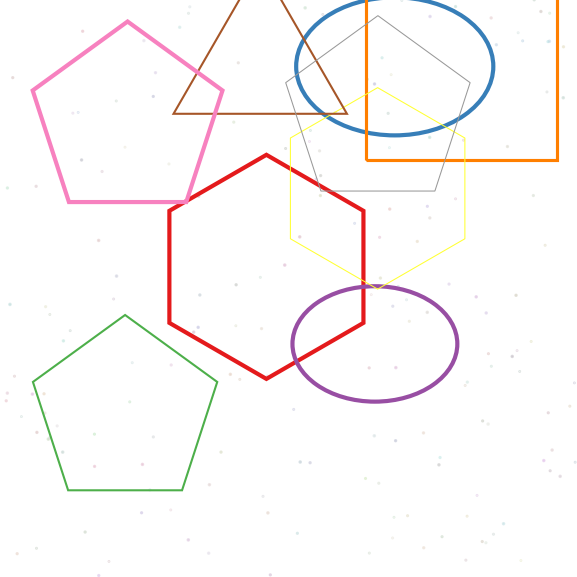[{"shape": "hexagon", "thickness": 2, "radius": 0.97, "center": [0.461, 0.537]}, {"shape": "oval", "thickness": 2, "radius": 0.85, "center": [0.684, 0.884]}, {"shape": "pentagon", "thickness": 1, "radius": 0.84, "center": [0.217, 0.286]}, {"shape": "oval", "thickness": 2, "radius": 0.71, "center": [0.649, 0.404]}, {"shape": "square", "thickness": 1.5, "radius": 0.83, "center": [0.8, 0.888]}, {"shape": "hexagon", "thickness": 0.5, "radius": 0.87, "center": [0.654, 0.673]}, {"shape": "triangle", "thickness": 1, "radius": 0.87, "center": [0.451, 0.889]}, {"shape": "pentagon", "thickness": 2, "radius": 0.86, "center": [0.221, 0.789]}, {"shape": "pentagon", "thickness": 0.5, "radius": 0.84, "center": [0.654, 0.804]}]